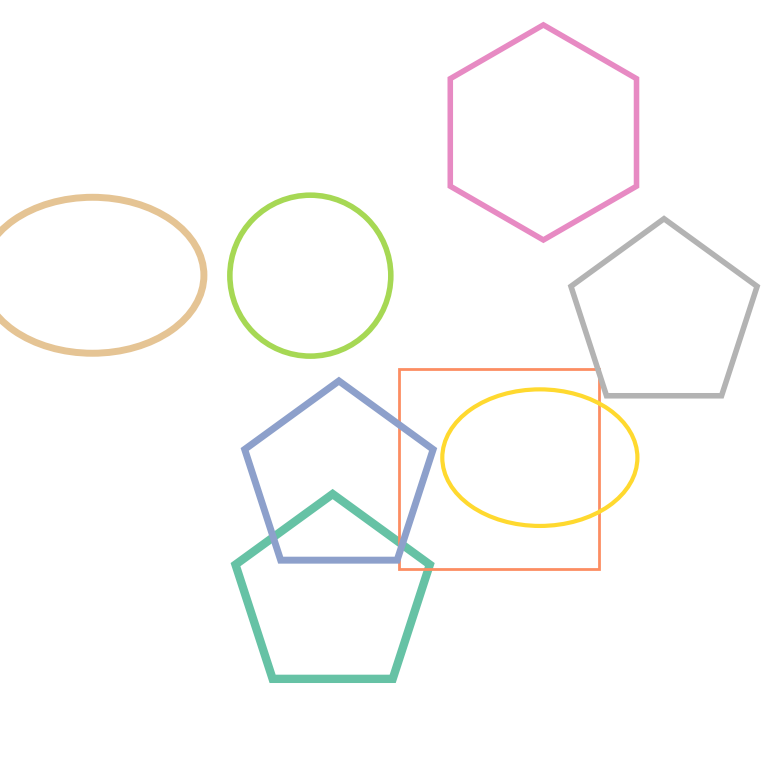[{"shape": "pentagon", "thickness": 3, "radius": 0.66, "center": [0.432, 0.226]}, {"shape": "square", "thickness": 1, "radius": 0.65, "center": [0.648, 0.391]}, {"shape": "pentagon", "thickness": 2.5, "radius": 0.64, "center": [0.44, 0.377]}, {"shape": "hexagon", "thickness": 2, "radius": 0.7, "center": [0.706, 0.828]}, {"shape": "circle", "thickness": 2, "radius": 0.52, "center": [0.403, 0.642]}, {"shape": "oval", "thickness": 1.5, "radius": 0.63, "center": [0.701, 0.406]}, {"shape": "oval", "thickness": 2.5, "radius": 0.72, "center": [0.12, 0.643]}, {"shape": "pentagon", "thickness": 2, "radius": 0.64, "center": [0.862, 0.589]}]